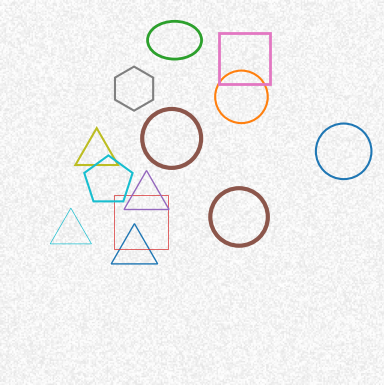[{"shape": "triangle", "thickness": 1, "radius": 0.35, "center": [0.349, 0.349]}, {"shape": "circle", "thickness": 1.5, "radius": 0.36, "center": [0.893, 0.607]}, {"shape": "circle", "thickness": 1.5, "radius": 0.34, "center": [0.627, 0.748]}, {"shape": "oval", "thickness": 2, "radius": 0.35, "center": [0.453, 0.896]}, {"shape": "square", "thickness": 0.5, "radius": 0.35, "center": [0.366, 0.423]}, {"shape": "triangle", "thickness": 1, "radius": 0.34, "center": [0.381, 0.49]}, {"shape": "circle", "thickness": 3, "radius": 0.38, "center": [0.446, 0.64]}, {"shape": "circle", "thickness": 3, "radius": 0.37, "center": [0.621, 0.436]}, {"shape": "square", "thickness": 2, "radius": 0.33, "center": [0.635, 0.847]}, {"shape": "hexagon", "thickness": 1.5, "radius": 0.29, "center": [0.348, 0.77]}, {"shape": "triangle", "thickness": 1.5, "radius": 0.32, "center": [0.251, 0.603]}, {"shape": "triangle", "thickness": 0.5, "radius": 0.31, "center": [0.184, 0.398]}, {"shape": "pentagon", "thickness": 1.5, "radius": 0.33, "center": [0.282, 0.53]}]